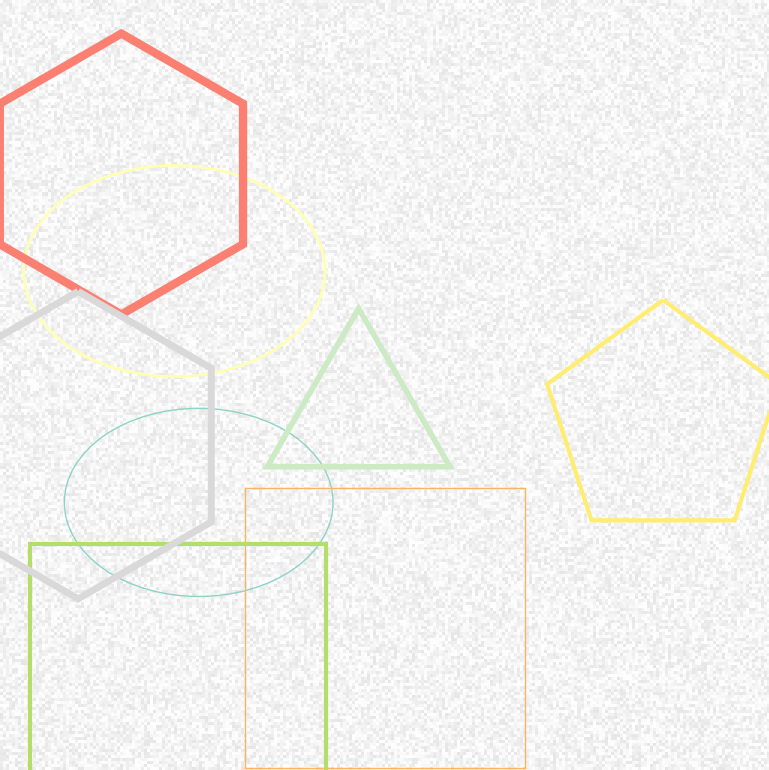[{"shape": "oval", "thickness": 0.5, "radius": 0.87, "center": [0.258, 0.347]}, {"shape": "oval", "thickness": 1, "radius": 0.98, "center": [0.226, 0.648]}, {"shape": "hexagon", "thickness": 3, "radius": 0.91, "center": [0.158, 0.774]}, {"shape": "square", "thickness": 0.5, "radius": 0.91, "center": [0.5, 0.184]}, {"shape": "square", "thickness": 1.5, "radius": 0.96, "center": [0.231, 0.101]}, {"shape": "hexagon", "thickness": 2.5, "radius": 1.0, "center": [0.102, 0.422]}, {"shape": "triangle", "thickness": 2, "radius": 0.69, "center": [0.466, 0.462]}, {"shape": "pentagon", "thickness": 1.5, "radius": 0.79, "center": [0.861, 0.452]}]